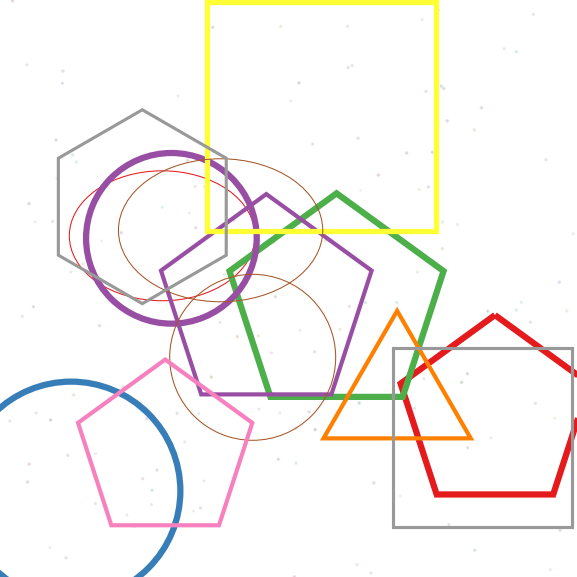[{"shape": "oval", "thickness": 0.5, "radius": 0.8, "center": [0.281, 0.591]}, {"shape": "pentagon", "thickness": 3, "radius": 0.86, "center": [0.857, 0.282]}, {"shape": "circle", "thickness": 3, "radius": 0.95, "center": [0.123, 0.149]}, {"shape": "pentagon", "thickness": 3, "radius": 0.97, "center": [0.583, 0.47]}, {"shape": "pentagon", "thickness": 2, "radius": 0.96, "center": [0.461, 0.471]}, {"shape": "circle", "thickness": 3, "radius": 0.74, "center": [0.297, 0.586]}, {"shape": "triangle", "thickness": 2, "radius": 0.74, "center": [0.688, 0.314]}, {"shape": "square", "thickness": 2.5, "radius": 0.99, "center": [0.557, 0.797]}, {"shape": "circle", "thickness": 0.5, "radius": 0.72, "center": [0.438, 0.38]}, {"shape": "oval", "thickness": 0.5, "radius": 0.88, "center": [0.382, 0.6]}, {"shape": "pentagon", "thickness": 2, "radius": 0.79, "center": [0.286, 0.218]}, {"shape": "hexagon", "thickness": 1.5, "radius": 0.84, "center": [0.246, 0.641]}, {"shape": "square", "thickness": 1.5, "radius": 0.78, "center": [0.835, 0.242]}]